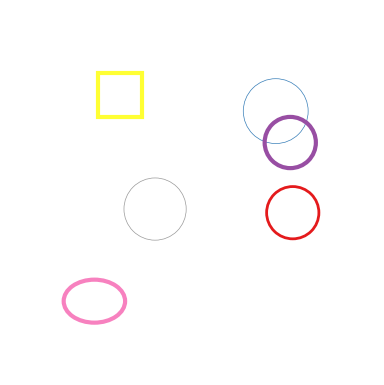[{"shape": "circle", "thickness": 2, "radius": 0.34, "center": [0.76, 0.448]}, {"shape": "circle", "thickness": 0.5, "radius": 0.42, "center": [0.716, 0.711]}, {"shape": "circle", "thickness": 3, "radius": 0.33, "center": [0.754, 0.63]}, {"shape": "square", "thickness": 3, "radius": 0.29, "center": [0.312, 0.753]}, {"shape": "oval", "thickness": 3, "radius": 0.4, "center": [0.245, 0.218]}, {"shape": "circle", "thickness": 0.5, "radius": 0.4, "center": [0.403, 0.457]}]